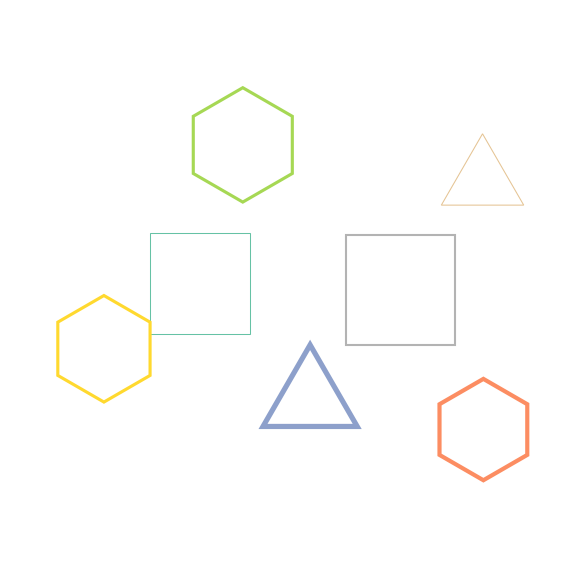[{"shape": "square", "thickness": 0.5, "radius": 0.44, "center": [0.346, 0.508]}, {"shape": "hexagon", "thickness": 2, "radius": 0.44, "center": [0.837, 0.255]}, {"shape": "triangle", "thickness": 2.5, "radius": 0.47, "center": [0.537, 0.308]}, {"shape": "hexagon", "thickness": 1.5, "radius": 0.5, "center": [0.42, 0.748]}, {"shape": "hexagon", "thickness": 1.5, "radius": 0.46, "center": [0.18, 0.395]}, {"shape": "triangle", "thickness": 0.5, "radius": 0.41, "center": [0.836, 0.685]}, {"shape": "square", "thickness": 1, "radius": 0.47, "center": [0.694, 0.497]}]